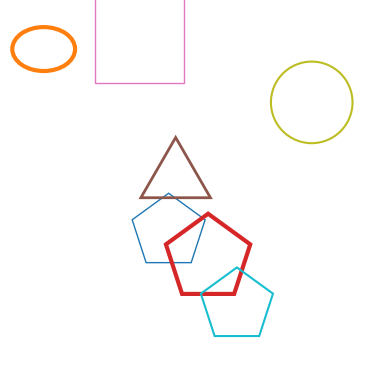[{"shape": "pentagon", "thickness": 1, "radius": 0.5, "center": [0.438, 0.398]}, {"shape": "oval", "thickness": 3, "radius": 0.41, "center": [0.113, 0.873]}, {"shape": "pentagon", "thickness": 3, "radius": 0.58, "center": [0.541, 0.33]}, {"shape": "triangle", "thickness": 2, "radius": 0.52, "center": [0.456, 0.539]}, {"shape": "square", "thickness": 1, "radius": 0.58, "center": [0.362, 0.9]}, {"shape": "circle", "thickness": 1.5, "radius": 0.53, "center": [0.81, 0.734]}, {"shape": "pentagon", "thickness": 1.5, "radius": 0.49, "center": [0.615, 0.207]}]